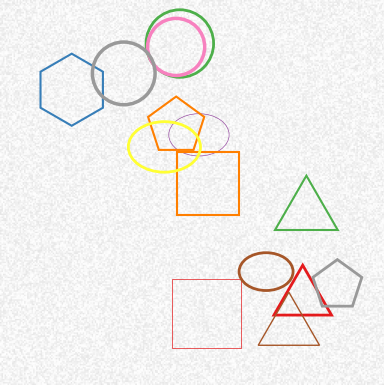[{"shape": "triangle", "thickness": 2, "radius": 0.43, "center": [0.786, 0.225]}, {"shape": "square", "thickness": 0.5, "radius": 0.45, "center": [0.536, 0.186]}, {"shape": "hexagon", "thickness": 1.5, "radius": 0.47, "center": [0.186, 0.767]}, {"shape": "circle", "thickness": 2, "radius": 0.44, "center": [0.467, 0.887]}, {"shape": "triangle", "thickness": 1.5, "radius": 0.47, "center": [0.796, 0.45]}, {"shape": "oval", "thickness": 0.5, "radius": 0.39, "center": [0.517, 0.65]}, {"shape": "square", "thickness": 1.5, "radius": 0.4, "center": [0.541, 0.523]}, {"shape": "pentagon", "thickness": 1.5, "radius": 0.38, "center": [0.458, 0.673]}, {"shape": "oval", "thickness": 2, "radius": 0.47, "center": [0.427, 0.618]}, {"shape": "triangle", "thickness": 1, "radius": 0.46, "center": [0.75, 0.149]}, {"shape": "oval", "thickness": 2, "radius": 0.35, "center": [0.691, 0.295]}, {"shape": "circle", "thickness": 2.5, "radius": 0.37, "center": [0.457, 0.878]}, {"shape": "circle", "thickness": 2.5, "radius": 0.41, "center": [0.321, 0.809]}, {"shape": "pentagon", "thickness": 2, "radius": 0.33, "center": [0.876, 0.259]}]